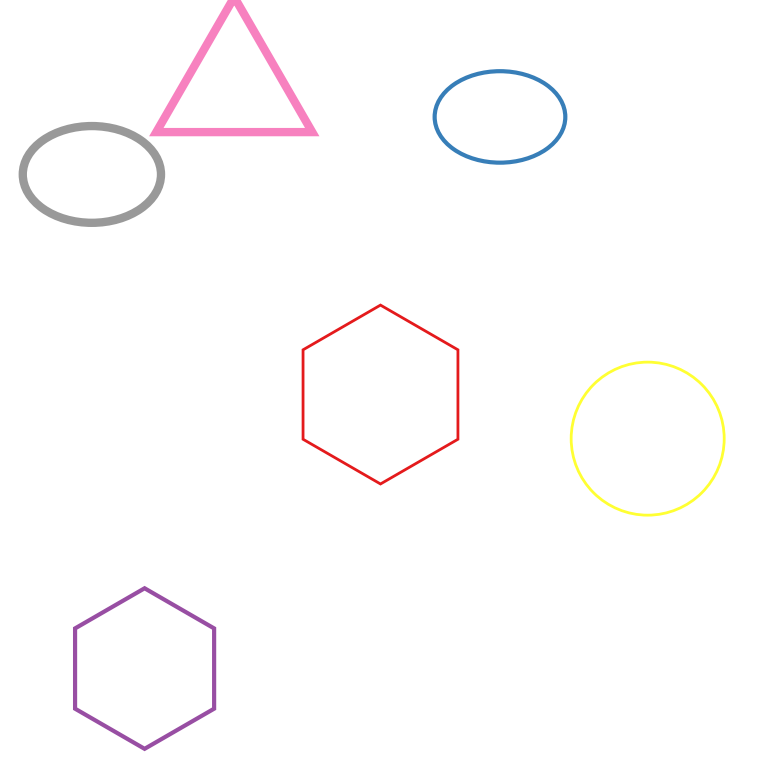[{"shape": "hexagon", "thickness": 1, "radius": 0.58, "center": [0.494, 0.488]}, {"shape": "oval", "thickness": 1.5, "radius": 0.42, "center": [0.649, 0.848]}, {"shape": "hexagon", "thickness": 1.5, "radius": 0.52, "center": [0.188, 0.132]}, {"shape": "circle", "thickness": 1, "radius": 0.5, "center": [0.841, 0.43]}, {"shape": "triangle", "thickness": 3, "radius": 0.58, "center": [0.304, 0.887]}, {"shape": "oval", "thickness": 3, "radius": 0.45, "center": [0.119, 0.773]}]